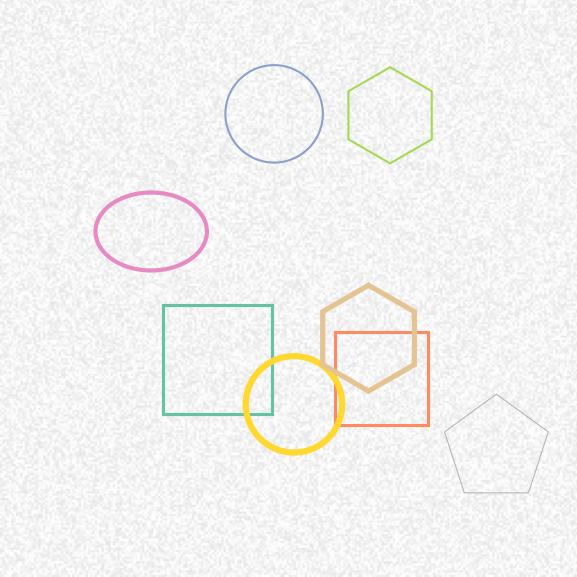[{"shape": "square", "thickness": 1.5, "radius": 0.47, "center": [0.377, 0.377]}, {"shape": "square", "thickness": 1.5, "radius": 0.4, "center": [0.661, 0.344]}, {"shape": "circle", "thickness": 1, "radius": 0.42, "center": [0.475, 0.802]}, {"shape": "oval", "thickness": 2, "radius": 0.48, "center": [0.262, 0.598]}, {"shape": "hexagon", "thickness": 1, "radius": 0.42, "center": [0.675, 0.8]}, {"shape": "circle", "thickness": 3, "radius": 0.42, "center": [0.509, 0.299]}, {"shape": "hexagon", "thickness": 2.5, "radius": 0.46, "center": [0.638, 0.414]}, {"shape": "pentagon", "thickness": 0.5, "radius": 0.47, "center": [0.86, 0.222]}]